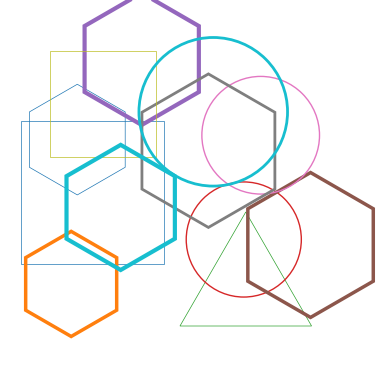[{"shape": "square", "thickness": 0.5, "radius": 0.93, "center": [0.239, 0.501]}, {"shape": "hexagon", "thickness": 0.5, "radius": 0.72, "center": [0.201, 0.637]}, {"shape": "hexagon", "thickness": 2.5, "radius": 0.68, "center": [0.185, 0.263]}, {"shape": "triangle", "thickness": 0.5, "radius": 0.99, "center": [0.638, 0.252]}, {"shape": "circle", "thickness": 1, "radius": 0.75, "center": [0.633, 0.378]}, {"shape": "hexagon", "thickness": 3, "radius": 0.86, "center": [0.368, 0.847]}, {"shape": "hexagon", "thickness": 2.5, "radius": 0.94, "center": [0.807, 0.364]}, {"shape": "circle", "thickness": 1, "radius": 0.76, "center": [0.677, 0.649]}, {"shape": "hexagon", "thickness": 2, "radius": 1.0, "center": [0.541, 0.609]}, {"shape": "square", "thickness": 0.5, "radius": 0.69, "center": [0.268, 0.729]}, {"shape": "hexagon", "thickness": 3, "radius": 0.81, "center": [0.313, 0.461]}, {"shape": "circle", "thickness": 2, "radius": 0.96, "center": [0.554, 0.71]}]